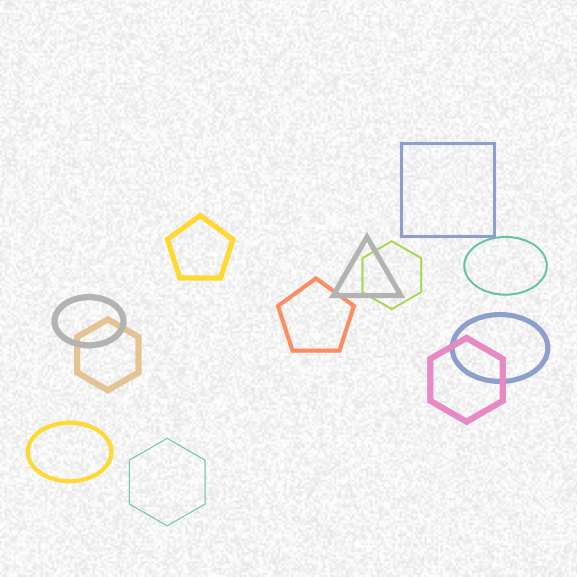[{"shape": "hexagon", "thickness": 0.5, "radius": 0.38, "center": [0.29, 0.164]}, {"shape": "oval", "thickness": 1, "radius": 0.36, "center": [0.875, 0.539]}, {"shape": "pentagon", "thickness": 2, "radius": 0.35, "center": [0.547, 0.448]}, {"shape": "oval", "thickness": 2.5, "radius": 0.41, "center": [0.866, 0.397]}, {"shape": "square", "thickness": 1.5, "radius": 0.4, "center": [0.774, 0.671]}, {"shape": "hexagon", "thickness": 3, "radius": 0.36, "center": [0.808, 0.341]}, {"shape": "hexagon", "thickness": 1, "radius": 0.29, "center": [0.678, 0.523]}, {"shape": "oval", "thickness": 2, "radius": 0.36, "center": [0.121, 0.217]}, {"shape": "pentagon", "thickness": 2.5, "radius": 0.3, "center": [0.347, 0.566]}, {"shape": "hexagon", "thickness": 3, "radius": 0.31, "center": [0.187, 0.385]}, {"shape": "oval", "thickness": 3, "radius": 0.3, "center": [0.154, 0.443]}, {"shape": "triangle", "thickness": 2.5, "radius": 0.34, "center": [0.635, 0.521]}]